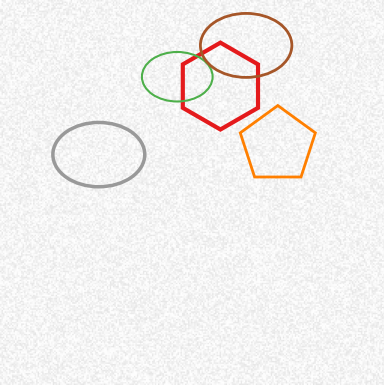[{"shape": "hexagon", "thickness": 3, "radius": 0.56, "center": [0.573, 0.776]}, {"shape": "oval", "thickness": 1.5, "radius": 0.46, "center": [0.46, 0.801]}, {"shape": "pentagon", "thickness": 2, "radius": 0.51, "center": [0.722, 0.623]}, {"shape": "oval", "thickness": 2, "radius": 0.59, "center": [0.639, 0.882]}, {"shape": "oval", "thickness": 2.5, "radius": 0.6, "center": [0.257, 0.598]}]